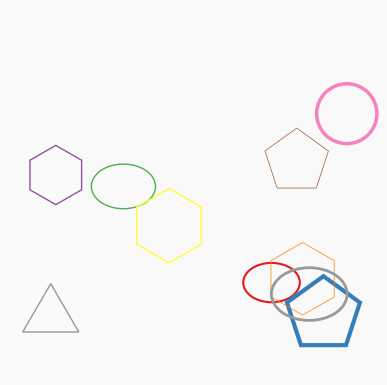[{"shape": "oval", "thickness": 1.5, "radius": 0.36, "center": [0.701, 0.266]}, {"shape": "pentagon", "thickness": 3, "radius": 0.49, "center": [0.835, 0.184]}, {"shape": "oval", "thickness": 1, "radius": 0.41, "center": [0.318, 0.516]}, {"shape": "hexagon", "thickness": 1, "radius": 0.38, "center": [0.144, 0.545]}, {"shape": "hexagon", "thickness": 0.5, "radius": 0.47, "center": [0.781, 0.276]}, {"shape": "hexagon", "thickness": 1, "radius": 0.48, "center": [0.436, 0.414]}, {"shape": "pentagon", "thickness": 0.5, "radius": 0.43, "center": [0.766, 0.581]}, {"shape": "circle", "thickness": 2.5, "radius": 0.39, "center": [0.895, 0.705]}, {"shape": "triangle", "thickness": 1, "radius": 0.42, "center": [0.131, 0.179]}, {"shape": "oval", "thickness": 2, "radius": 0.49, "center": [0.798, 0.236]}]